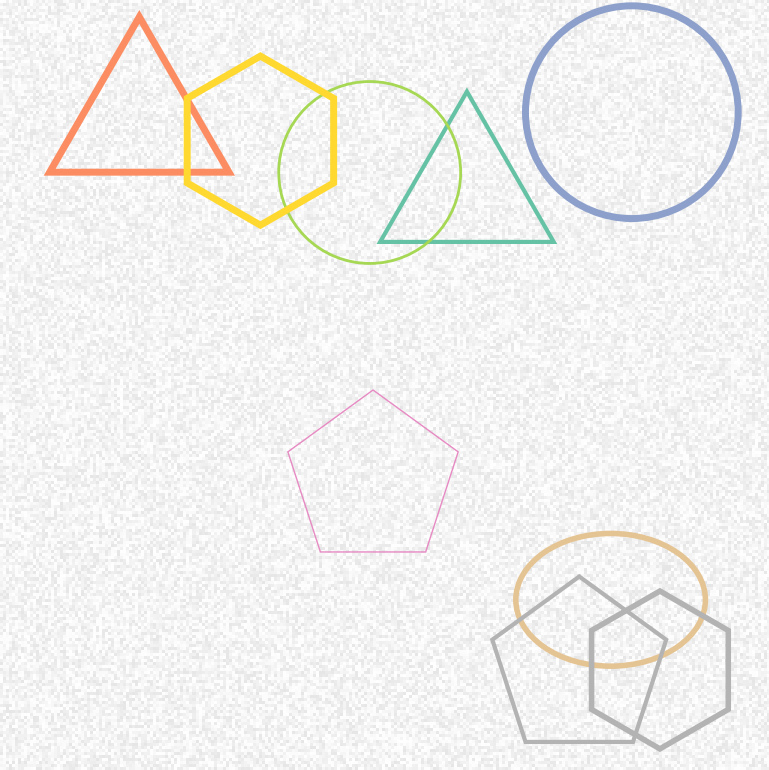[{"shape": "triangle", "thickness": 1.5, "radius": 0.65, "center": [0.606, 0.751]}, {"shape": "triangle", "thickness": 2.5, "radius": 0.67, "center": [0.181, 0.844]}, {"shape": "circle", "thickness": 2.5, "radius": 0.69, "center": [0.821, 0.854]}, {"shape": "pentagon", "thickness": 0.5, "radius": 0.58, "center": [0.484, 0.377]}, {"shape": "circle", "thickness": 1, "radius": 0.59, "center": [0.48, 0.776]}, {"shape": "hexagon", "thickness": 2.5, "radius": 0.55, "center": [0.338, 0.817]}, {"shape": "oval", "thickness": 2, "radius": 0.62, "center": [0.793, 0.221]}, {"shape": "hexagon", "thickness": 2, "radius": 0.51, "center": [0.857, 0.13]}, {"shape": "pentagon", "thickness": 1.5, "radius": 0.59, "center": [0.752, 0.133]}]